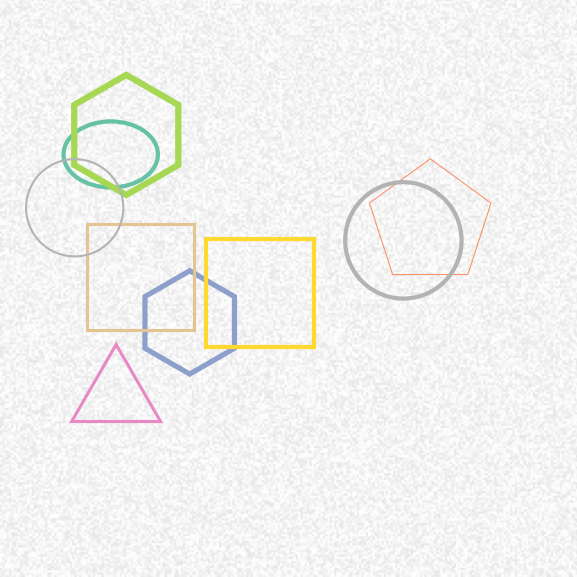[{"shape": "oval", "thickness": 2, "radius": 0.41, "center": [0.192, 0.732]}, {"shape": "pentagon", "thickness": 0.5, "radius": 0.55, "center": [0.745, 0.613]}, {"shape": "hexagon", "thickness": 2.5, "radius": 0.45, "center": [0.329, 0.441]}, {"shape": "triangle", "thickness": 1.5, "radius": 0.44, "center": [0.201, 0.314]}, {"shape": "hexagon", "thickness": 3, "radius": 0.52, "center": [0.219, 0.765]}, {"shape": "square", "thickness": 2, "radius": 0.47, "center": [0.45, 0.491]}, {"shape": "square", "thickness": 1.5, "radius": 0.46, "center": [0.243, 0.52]}, {"shape": "circle", "thickness": 1, "radius": 0.42, "center": [0.129, 0.639]}, {"shape": "circle", "thickness": 2, "radius": 0.5, "center": [0.698, 0.583]}]